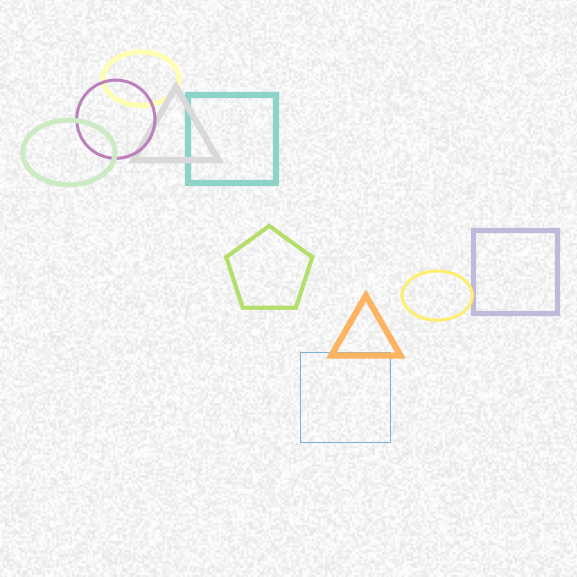[{"shape": "square", "thickness": 3, "radius": 0.38, "center": [0.402, 0.759]}, {"shape": "oval", "thickness": 2.5, "radius": 0.33, "center": [0.244, 0.863]}, {"shape": "square", "thickness": 2.5, "radius": 0.36, "center": [0.892, 0.529]}, {"shape": "square", "thickness": 0.5, "radius": 0.39, "center": [0.597, 0.312]}, {"shape": "triangle", "thickness": 3, "radius": 0.35, "center": [0.634, 0.418]}, {"shape": "pentagon", "thickness": 2, "radius": 0.39, "center": [0.466, 0.53]}, {"shape": "triangle", "thickness": 3, "radius": 0.42, "center": [0.305, 0.764]}, {"shape": "circle", "thickness": 1.5, "radius": 0.34, "center": [0.201, 0.793]}, {"shape": "oval", "thickness": 2.5, "radius": 0.4, "center": [0.119, 0.735]}, {"shape": "oval", "thickness": 1.5, "radius": 0.3, "center": [0.757, 0.487]}]